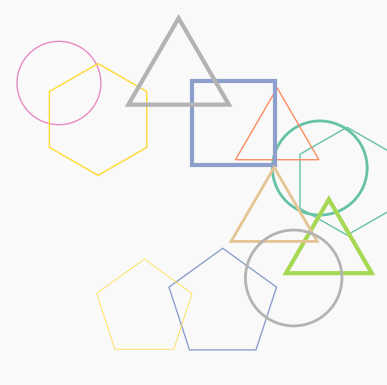[{"shape": "hexagon", "thickness": 1, "radius": 0.7, "center": [0.896, 0.529]}, {"shape": "circle", "thickness": 2, "radius": 0.61, "center": [0.825, 0.564]}, {"shape": "triangle", "thickness": 1, "radius": 0.62, "center": [0.715, 0.647]}, {"shape": "square", "thickness": 3, "radius": 0.54, "center": [0.603, 0.68]}, {"shape": "pentagon", "thickness": 1, "radius": 0.73, "center": [0.575, 0.209]}, {"shape": "circle", "thickness": 1, "radius": 0.54, "center": [0.152, 0.784]}, {"shape": "triangle", "thickness": 3, "radius": 0.64, "center": [0.849, 0.354]}, {"shape": "hexagon", "thickness": 1, "radius": 0.73, "center": [0.253, 0.69]}, {"shape": "pentagon", "thickness": 0.5, "radius": 0.65, "center": [0.373, 0.198]}, {"shape": "triangle", "thickness": 2, "radius": 0.64, "center": [0.707, 0.437]}, {"shape": "circle", "thickness": 2, "radius": 0.62, "center": [0.758, 0.278]}, {"shape": "triangle", "thickness": 3, "radius": 0.75, "center": [0.461, 0.803]}]